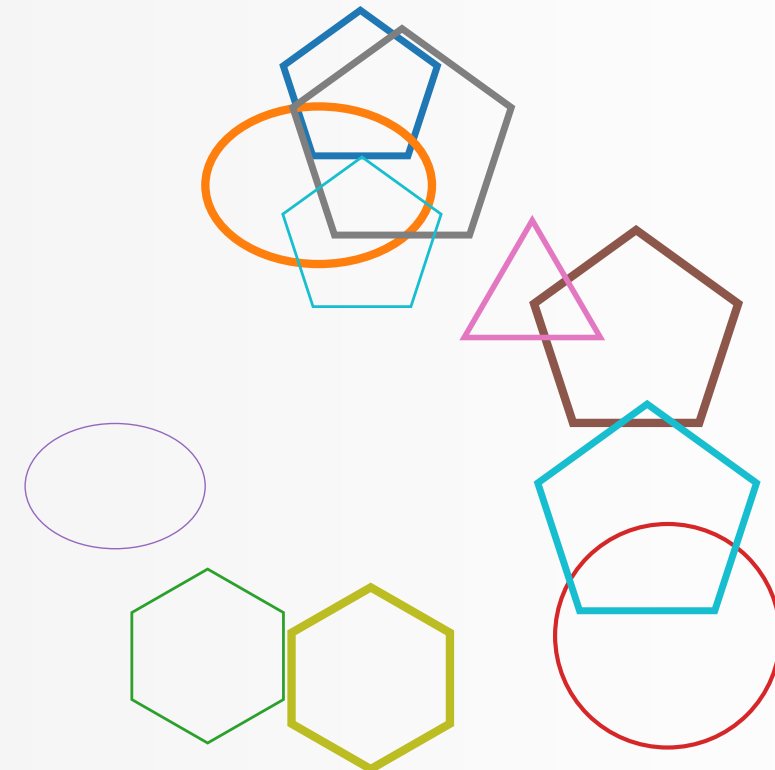[{"shape": "pentagon", "thickness": 2.5, "radius": 0.52, "center": [0.465, 0.882]}, {"shape": "oval", "thickness": 3, "radius": 0.73, "center": [0.411, 0.759]}, {"shape": "hexagon", "thickness": 1, "radius": 0.56, "center": [0.268, 0.148]}, {"shape": "circle", "thickness": 1.5, "radius": 0.73, "center": [0.861, 0.174]}, {"shape": "oval", "thickness": 0.5, "radius": 0.58, "center": [0.149, 0.369]}, {"shape": "pentagon", "thickness": 3, "radius": 0.69, "center": [0.821, 0.563]}, {"shape": "triangle", "thickness": 2, "radius": 0.51, "center": [0.687, 0.612]}, {"shape": "pentagon", "thickness": 2.5, "radius": 0.74, "center": [0.519, 0.815]}, {"shape": "hexagon", "thickness": 3, "radius": 0.59, "center": [0.478, 0.119]}, {"shape": "pentagon", "thickness": 1, "radius": 0.54, "center": [0.467, 0.689]}, {"shape": "pentagon", "thickness": 2.5, "radius": 0.74, "center": [0.835, 0.327]}]